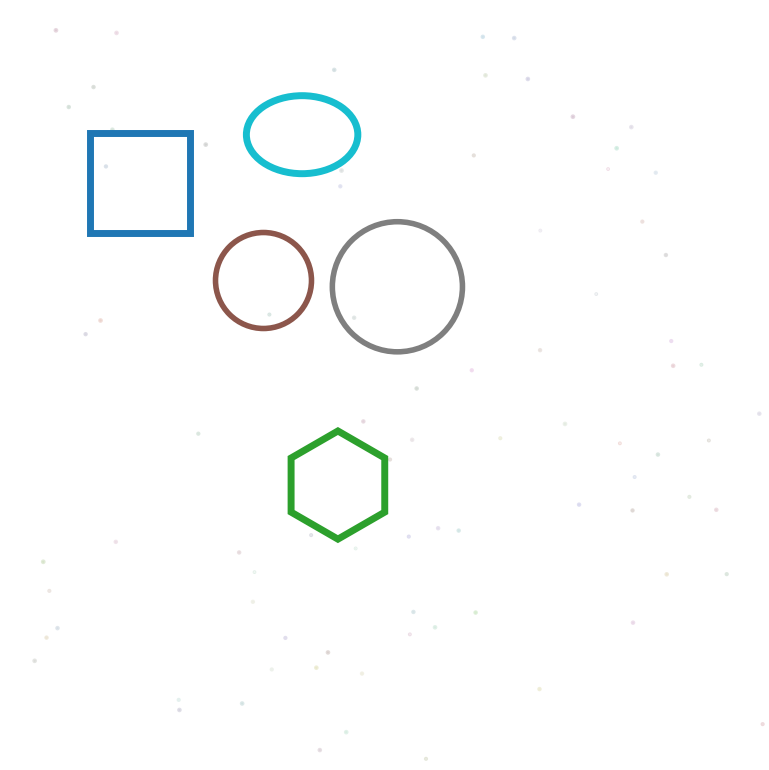[{"shape": "square", "thickness": 2.5, "radius": 0.32, "center": [0.181, 0.763]}, {"shape": "hexagon", "thickness": 2.5, "radius": 0.35, "center": [0.439, 0.37]}, {"shape": "circle", "thickness": 2, "radius": 0.31, "center": [0.342, 0.636]}, {"shape": "circle", "thickness": 2, "radius": 0.42, "center": [0.516, 0.628]}, {"shape": "oval", "thickness": 2.5, "radius": 0.36, "center": [0.392, 0.825]}]